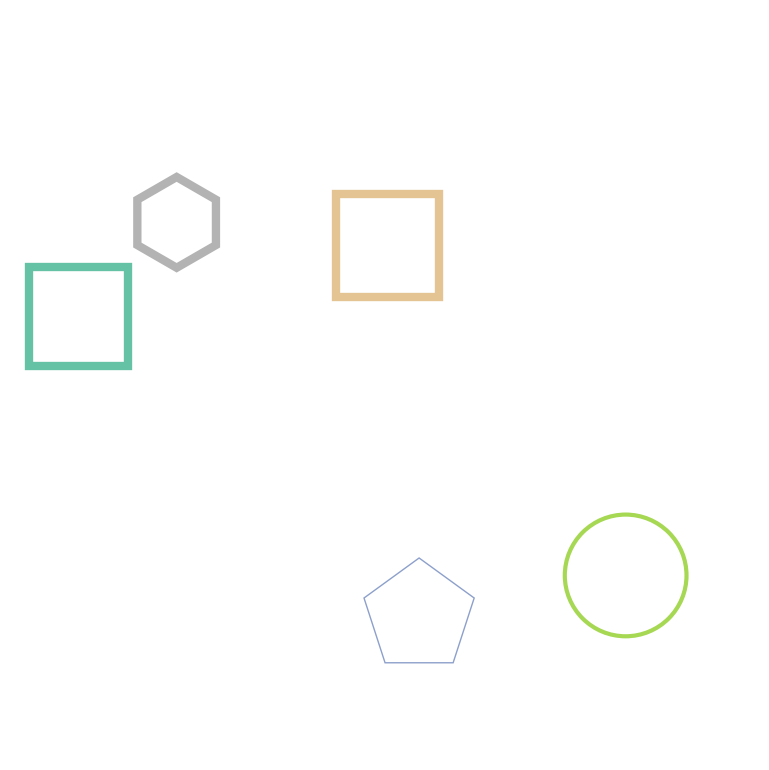[{"shape": "square", "thickness": 3, "radius": 0.32, "center": [0.102, 0.589]}, {"shape": "pentagon", "thickness": 0.5, "radius": 0.38, "center": [0.544, 0.2]}, {"shape": "circle", "thickness": 1.5, "radius": 0.4, "center": [0.813, 0.253]}, {"shape": "square", "thickness": 3, "radius": 0.34, "center": [0.503, 0.681]}, {"shape": "hexagon", "thickness": 3, "radius": 0.29, "center": [0.229, 0.711]}]